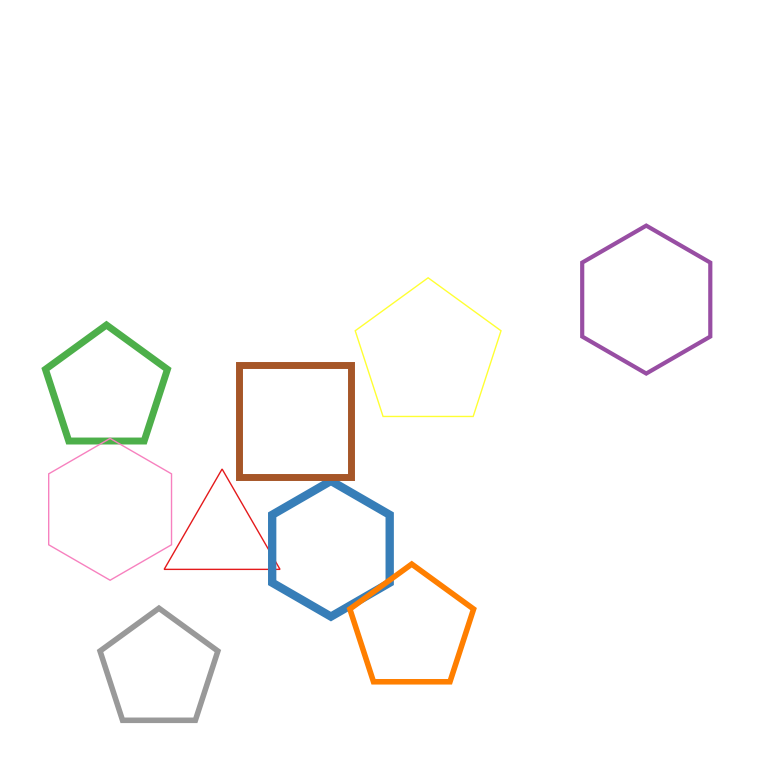[{"shape": "triangle", "thickness": 0.5, "radius": 0.43, "center": [0.288, 0.304]}, {"shape": "hexagon", "thickness": 3, "radius": 0.44, "center": [0.43, 0.287]}, {"shape": "pentagon", "thickness": 2.5, "radius": 0.42, "center": [0.138, 0.495]}, {"shape": "hexagon", "thickness": 1.5, "radius": 0.48, "center": [0.839, 0.611]}, {"shape": "pentagon", "thickness": 2, "radius": 0.42, "center": [0.535, 0.183]}, {"shape": "pentagon", "thickness": 0.5, "radius": 0.5, "center": [0.556, 0.54]}, {"shape": "square", "thickness": 2.5, "radius": 0.36, "center": [0.383, 0.453]}, {"shape": "hexagon", "thickness": 0.5, "radius": 0.46, "center": [0.143, 0.339]}, {"shape": "pentagon", "thickness": 2, "radius": 0.4, "center": [0.206, 0.13]}]